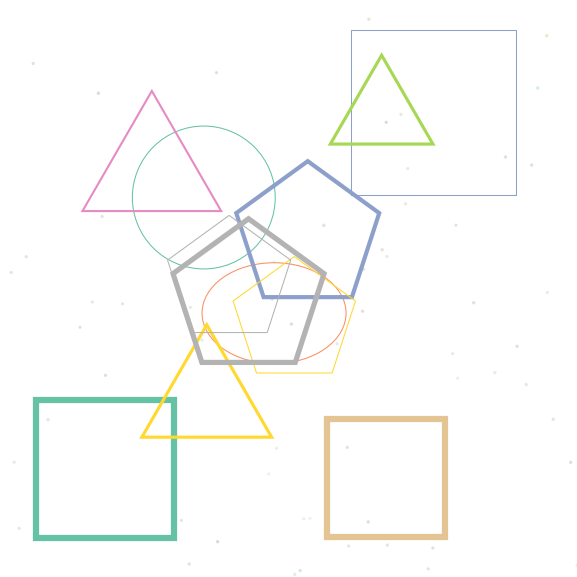[{"shape": "square", "thickness": 3, "radius": 0.6, "center": [0.182, 0.187]}, {"shape": "circle", "thickness": 0.5, "radius": 0.62, "center": [0.353, 0.657]}, {"shape": "oval", "thickness": 0.5, "radius": 0.62, "center": [0.475, 0.457]}, {"shape": "pentagon", "thickness": 2, "radius": 0.65, "center": [0.533, 0.59]}, {"shape": "square", "thickness": 0.5, "radius": 0.71, "center": [0.751, 0.805]}, {"shape": "triangle", "thickness": 1, "radius": 0.69, "center": [0.263, 0.703]}, {"shape": "triangle", "thickness": 1.5, "radius": 0.51, "center": [0.661, 0.801]}, {"shape": "triangle", "thickness": 1.5, "radius": 0.65, "center": [0.358, 0.307]}, {"shape": "pentagon", "thickness": 0.5, "radius": 0.56, "center": [0.51, 0.443]}, {"shape": "square", "thickness": 3, "radius": 0.51, "center": [0.668, 0.172]}, {"shape": "pentagon", "thickness": 2.5, "radius": 0.69, "center": [0.43, 0.483]}, {"shape": "pentagon", "thickness": 0.5, "radius": 0.56, "center": [0.397, 0.514]}]